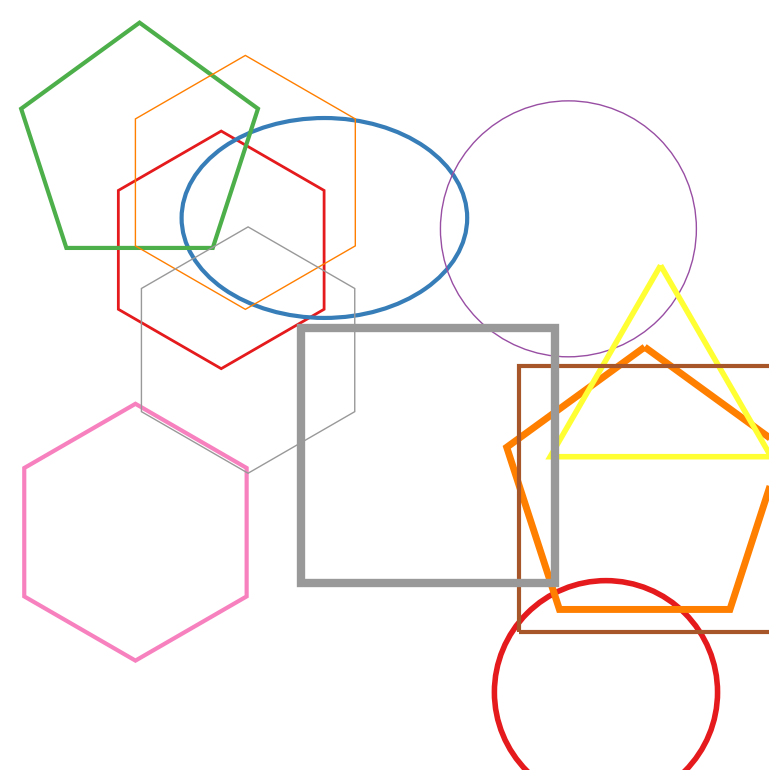[{"shape": "circle", "thickness": 2, "radius": 0.72, "center": [0.787, 0.101]}, {"shape": "hexagon", "thickness": 1, "radius": 0.77, "center": [0.287, 0.676]}, {"shape": "oval", "thickness": 1.5, "radius": 0.93, "center": [0.421, 0.717]}, {"shape": "pentagon", "thickness": 1.5, "radius": 0.81, "center": [0.181, 0.809]}, {"shape": "circle", "thickness": 0.5, "radius": 0.83, "center": [0.738, 0.703]}, {"shape": "hexagon", "thickness": 0.5, "radius": 0.82, "center": [0.319, 0.763]}, {"shape": "pentagon", "thickness": 2.5, "radius": 0.94, "center": [0.837, 0.361]}, {"shape": "triangle", "thickness": 2, "radius": 0.83, "center": [0.858, 0.49]}, {"shape": "square", "thickness": 1.5, "radius": 0.87, "center": [0.847, 0.352]}, {"shape": "hexagon", "thickness": 1.5, "radius": 0.83, "center": [0.176, 0.309]}, {"shape": "hexagon", "thickness": 0.5, "radius": 0.8, "center": [0.322, 0.545]}, {"shape": "square", "thickness": 3, "radius": 0.83, "center": [0.556, 0.408]}]